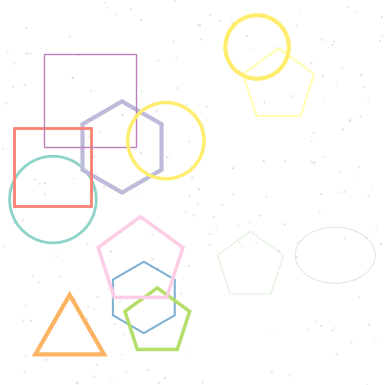[{"shape": "circle", "thickness": 2, "radius": 0.56, "center": [0.137, 0.482]}, {"shape": "pentagon", "thickness": 1.5, "radius": 0.49, "center": [0.723, 0.778]}, {"shape": "hexagon", "thickness": 3, "radius": 0.59, "center": [0.317, 0.618]}, {"shape": "square", "thickness": 2, "radius": 0.5, "center": [0.136, 0.566]}, {"shape": "hexagon", "thickness": 1.5, "radius": 0.46, "center": [0.374, 0.227]}, {"shape": "triangle", "thickness": 3, "radius": 0.52, "center": [0.181, 0.131]}, {"shape": "pentagon", "thickness": 2.5, "radius": 0.44, "center": [0.409, 0.164]}, {"shape": "pentagon", "thickness": 2.5, "radius": 0.58, "center": [0.365, 0.321]}, {"shape": "oval", "thickness": 0.5, "radius": 0.52, "center": [0.871, 0.337]}, {"shape": "square", "thickness": 1, "radius": 0.6, "center": [0.234, 0.739]}, {"shape": "pentagon", "thickness": 0.5, "radius": 0.45, "center": [0.651, 0.309]}, {"shape": "circle", "thickness": 3, "radius": 0.41, "center": [0.668, 0.878]}, {"shape": "circle", "thickness": 2.5, "radius": 0.5, "center": [0.431, 0.635]}]